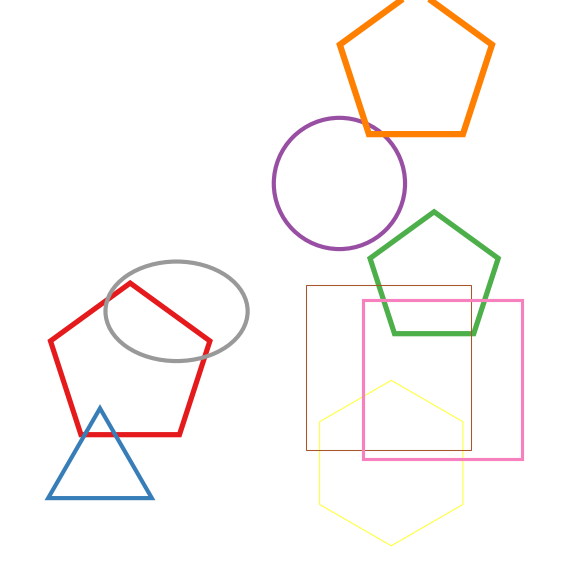[{"shape": "pentagon", "thickness": 2.5, "radius": 0.73, "center": [0.225, 0.364]}, {"shape": "triangle", "thickness": 2, "radius": 0.52, "center": [0.173, 0.188]}, {"shape": "pentagon", "thickness": 2.5, "radius": 0.58, "center": [0.752, 0.516]}, {"shape": "circle", "thickness": 2, "radius": 0.57, "center": [0.588, 0.681]}, {"shape": "pentagon", "thickness": 3, "radius": 0.69, "center": [0.72, 0.879]}, {"shape": "hexagon", "thickness": 0.5, "radius": 0.72, "center": [0.677, 0.197]}, {"shape": "square", "thickness": 0.5, "radius": 0.71, "center": [0.672, 0.362]}, {"shape": "square", "thickness": 1.5, "radius": 0.69, "center": [0.767, 0.342]}, {"shape": "oval", "thickness": 2, "radius": 0.62, "center": [0.306, 0.46]}]